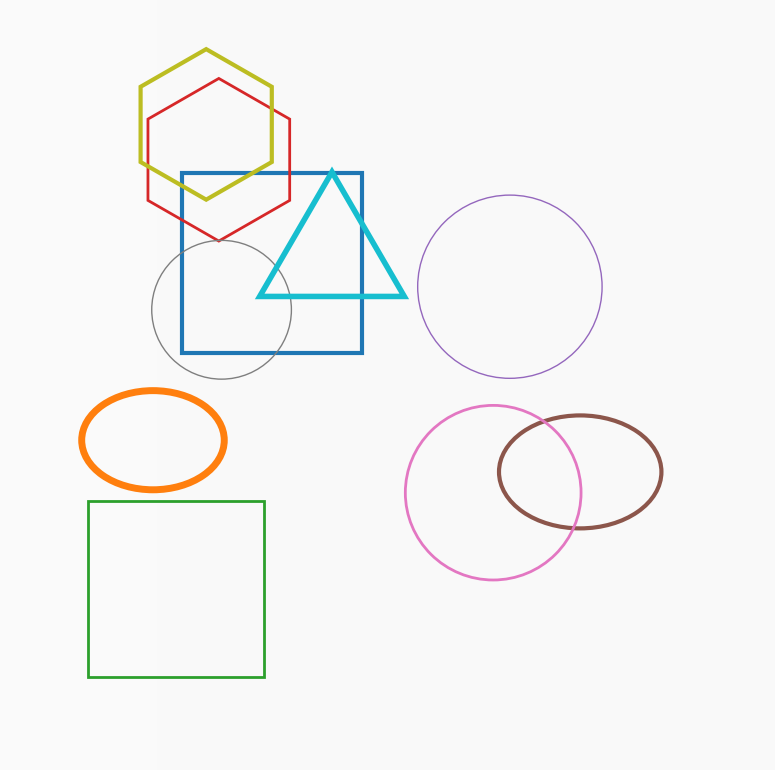[{"shape": "square", "thickness": 1.5, "radius": 0.58, "center": [0.351, 0.658]}, {"shape": "oval", "thickness": 2.5, "radius": 0.46, "center": [0.197, 0.428]}, {"shape": "square", "thickness": 1, "radius": 0.57, "center": [0.227, 0.235]}, {"shape": "hexagon", "thickness": 1, "radius": 0.53, "center": [0.282, 0.793]}, {"shape": "circle", "thickness": 0.5, "radius": 0.59, "center": [0.658, 0.628]}, {"shape": "oval", "thickness": 1.5, "radius": 0.52, "center": [0.749, 0.387]}, {"shape": "circle", "thickness": 1, "radius": 0.57, "center": [0.636, 0.36]}, {"shape": "circle", "thickness": 0.5, "radius": 0.45, "center": [0.286, 0.598]}, {"shape": "hexagon", "thickness": 1.5, "radius": 0.49, "center": [0.266, 0.838]}, {"shape": "triangle", "thickness": 2, "radius": 0.54, "center": [0.428, 0.669]}]